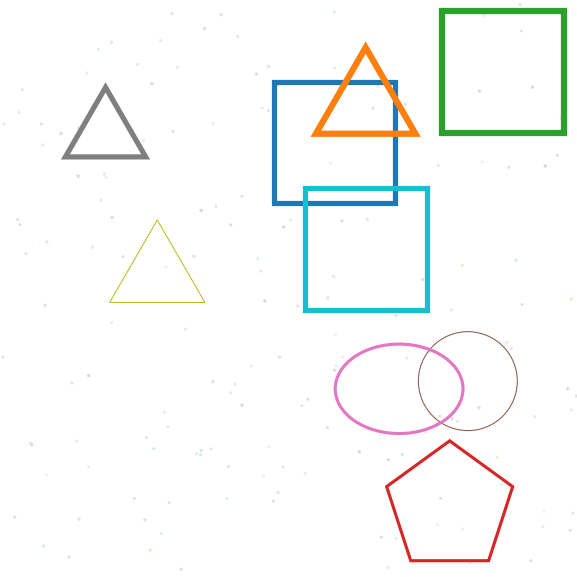[{"shape": "square", "thickness": 2.5, "radius": 0.52, "center": [0.579, 0.753]}, {"shape": "triangle", "thickness": 3, "radius": 0.5, "center": [0.633, 0.817]}, {"shape": "square", "thickness": 3, "radius": 0.53, "center": [0.87, 0.874]}, {"shape": "pentagon", "thickness": 1.5, "radius": 0.57, "center": [0.779, 0.121]}, {"shape": "circle", "thickness": 0.5, "radius": 0.43, "center": [0.81, 0.339]}, {"shape": "oval", "thickness": 1.5, "radius": 0.55, "center": [0.691, 0.326]}, {"shape": "triangle", "thickness": 2.5, "radius": 0.4, "center": [0.183, 0.768]}, {"shape": "triangle", "thickness": 0.5, "radius": 0.48, "center": [0.272, 0.523]}, {"shape": "square", "thickness": 2.5, "radius": 0.53, "center": [0.634, 0.568]}]